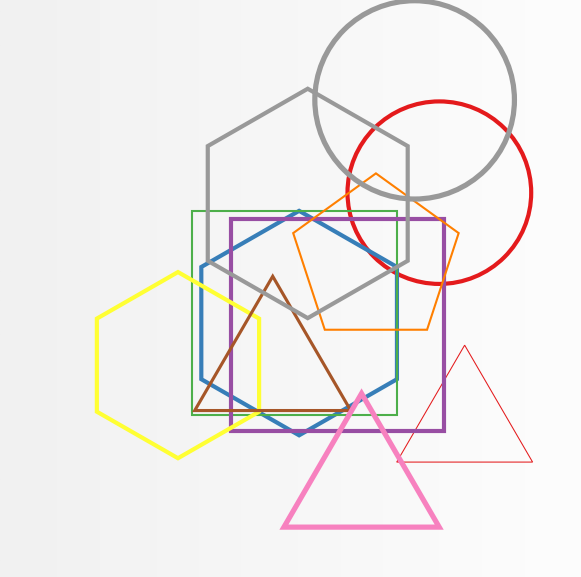[{"shape": "circle", "thickness": 2, "radius": 0.79, "center": [0.756, 0.666]}, {"shape": "triangle", "thickness": 0.5, "radius": 0.67, "center": [0.799, 0.266]}, {"shape": "hexagon", "thickness": 2, "radius": 0.97, "center": [0.515, 0.44]}, {"shape": "square", "thickness": 1, "radius": 0.88, "center": [0.507, 0.457]}, {"shape": "square", "thickness": 2, "radius": 0.92, "center": [0.581, 0.436]}, {"shape": "pentagon", "thickness": 1, "radius": 0.75, "center": [0.647, 0.549]}, {"shape": "hexagon", "thickness": 2, "radius": 0.81, "center": [0.306, 0.367]}, {"shape": "triangle", "thickness": 1.5, "radius": 0.77, "center": [0.469, 0.366]}, {"shape": "triangle", "thickness": 2.5, "radius": 0.77, "center": [0.622, 0.163]}, {"shape": "circle", "thickness": 2.5, "radius": 0.86, "center": [0.713, 0.826]}, {"shape": "hexagon", "thickness": 2, "radius": 0.99, "center": [0.529, 0.647]}]